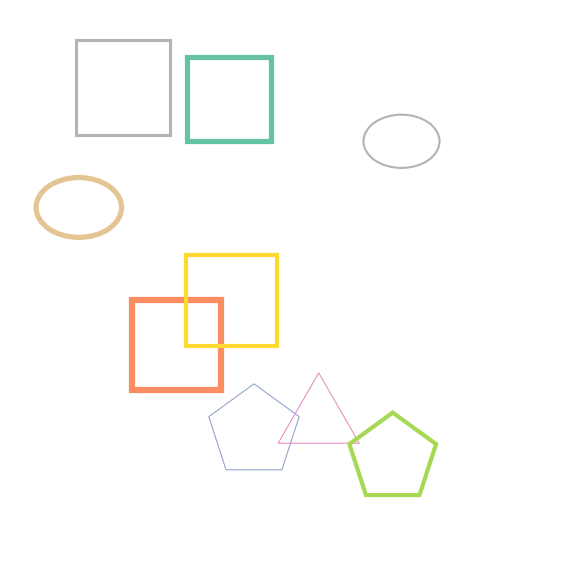[{"shape": "square", "thickness": 2.5, "radius": 0.36, "center": [0.397, 0.828]}, {"shape": "square", "thickness": 3, "radius": 0.39, "center": [0.306, 0.401]}, {"shape": "pentagon", "thickness": 0.5, "radius": 0.41, "center": [0.44, 0.252]}, {"shape": "triangle", "thickness": 0.5, "radius": 0.41, "center": [0.552, 0.272]}, {"shape": "pentagon", "thickness": 2, "radius": 0.39, "center": [0.68, 0.206]}, {"shape": "square", "thickness": 2, "radius": 0.39, "center": [0.401, 0.479]}, {"shape": "oval", "thickness": 2.5, "radius": 0.37, "center": [0.136, 0.64]}, {"shape": "square", "thickness": 1.5, "radius": 0.41, "center": [0.213, 0.848]}, {"shape": "oval", "thickness": 1, "radius": 0.33, "center": [0.695, 0.754]}]